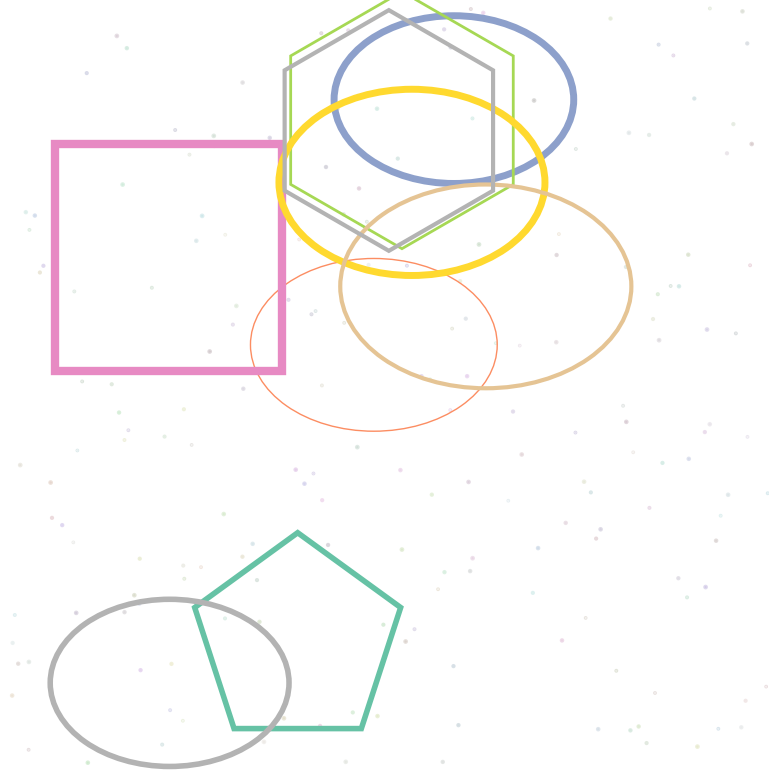[{"shape": "pentagon", "thickness": 2, "radius": 0.7, "center": [0.387, 0.168]}, {"shape": "oval", "thickness": 0.5, "radius": 0.8, "center": [0.486, 0.552]}, {"shape": "oval", "thickness": 2.5, "radius": 0.78, "center": [0.589, 0.871]}, {"shape": "square", "thickness": 3, "radius": 0.74, "center": [0.219, 0.666]}, {"shape": "hexagon", "thickness": 1, "radius": 0.83, "center": [0.522, 0.844]}, {"shape": "oval", "thickness": 2.5, "radius": 0.86, "center": [0.535, 0.763]}, {"shape": "oval", "thickness": 1.5, "radius": 0.95, "center": [0.631, 0.628]}, {"shape": "hexagon", "thickness": 1.5, "radius": 0.78, "center": [0.505, 0.831]}, {"shape": "oval", "thickness": 2, "radius": 0.78, "center": [0.22, 0.113]}]